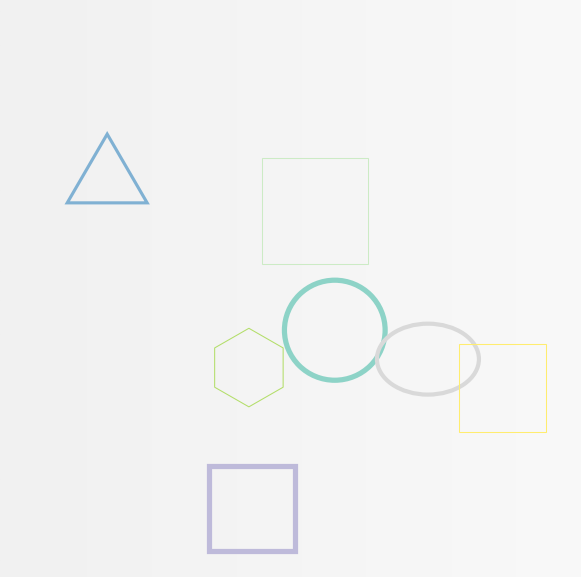[{"shape": "circle", "thickness": 2.5, "radius": 0.43, "center": [0.576, 0.427]}, {"shape": "square", "thickness": 2.5, "radius": 0.37, "center": [0.433, 0.119]}, {"shape": "triangle", "thickness": 1.5, "radius": 0.4, "center": [0.184, 0.688]}, {"shape": "hexagon", "thickness": 0.5, "radius": 0.34, "center": [0.428, 0.363]}, {"shape": "oval", "thickness": 2, "radius": 0.44, "center": [0.736, 0.377]}, {"shape": "square", "thickness": 0.5, "radius": 0.46, "center": [0.542, 0.634]}, {"shape": "square", "thickness": 0.5, "radius": 0.38, "center": [0.865, 0.327]}]